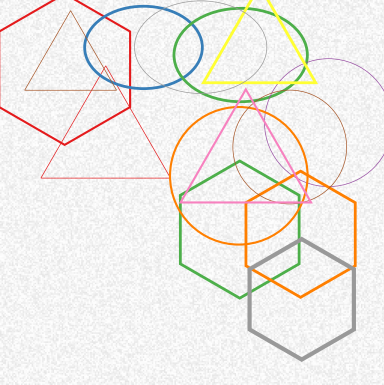[{"shape": "triangle", "thickness": 0.5, "radius": 0.97, "center": [0.275, 0.635]}, {"shape": "hexagon", "thickness": 1.5, "radius": 0.98, "center": [0.168, 0.82]}, {"shape": "oval", "thickness": 2, "radius": 0.76, "center": [0.373, 0.877]}, {"shape": "hexagon", "thickness": 2, "radius": 0.89, "center": [0.623, 0.404]}, {"shape": "oval", "thickness": 2, "radius": 0.87, "center": [0.625, 0.857]}, {"shape": "circle", "thickness": 0.5, "radius": 0.83, "center": [0.853, 0.681]}, {"shape": "hexagon", "thickness": 2, "radius": 0.82, "center": [0.781, 0.392]}, {"shape": "circle", "thickness": 1.5, "radius": 0.89, "center": [0.62, 0.543]}, {"shape": "triangle", "thickness": 2, "radius": 0.84, "center": [0.674, 0.869]}, {"shape": "triangle", "thickness": 0.5, "radius": 0.69, "center": [0.183, 0.835]}, {"shape": "circle", "thickness": 0.5, "radius": 0.74, "center": [0.753, 0.618]}, {"shape": "triangle", "thickness": 1.5, "radius": 0.98, "center": [0.638, 0.572]}, {"shape": "oval", "thickness": 0.5, "radius": 0.86, "center": [0.521, 0.877]}, {"shape": "hexagon", "thickness": 3, "radius": 0.78, "center": [0.784, 0.222]}]